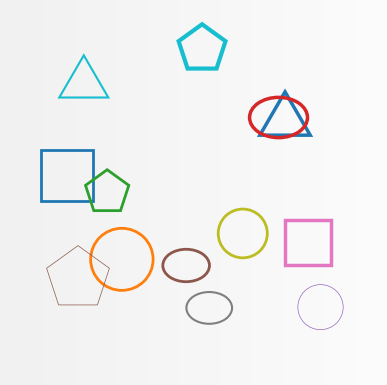[{"shape": "square", "thickness": 2, "radius": 0.34, "center": [0.174, 0.544]}, {"shape": "triangle", "thickness": 2.5, "radius": 0.37, "center": [0.736, 0.686]}, {"shape": "circle", "thickness": 2, "radius": 0.4, "center": [0.315, 0.326]}, {"shape": "pentagon", "thickness": 2, "radius": 0.29, "center": [0.277, 0.5]}, {"shape": "oval", "thickness": 2.5, "radius": 0.37, "center": [0.719, 0.695]}, {"shape": "circle", "thickness": 0.5, "radius": 0.29, "center": [0.827, 0.202]}, {"shape": "pentagon", "thickness": 0.5, "radius": 0.43, "center": [0.201, 0.277]}, {"shape": "oval", "thickness": 2, "radius": 0.3, "center": [0.48, 0.31]}, {"shape": "square", "thickness": 2.5, "radius": 0.29, "center": [0.795, 0.37]}, {"shape": "oval", "thickness": 1.5, "radius": 0.29, "center": [0.54, 0.2]}, {"shape": "circle", "thickness": 2, "radius": 0.32, "center": [0.626, 0.394]}, {"shape": "pentagon", "thickness": 3, "radius": 0.32, "center": [0.521, 0.873]}, {"shape": "triangle", "thickness": 1.5, "radius": 0.37, "center": [0.216, 0.783]}]